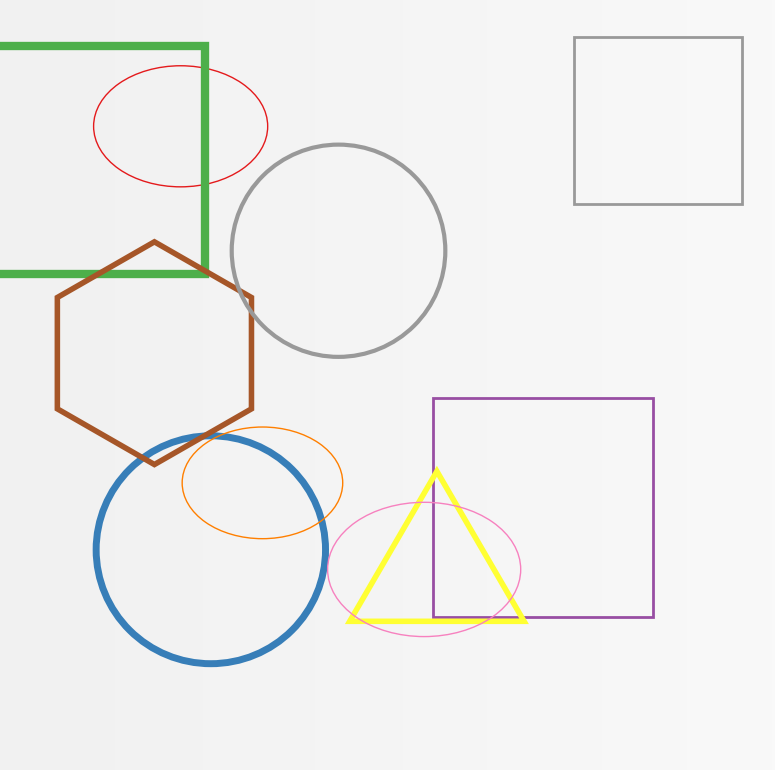[{"shape": "oval", "thickness": 0.5, "radius": 0.56, "center": [0.233, 0.836]}, {"shape": "circle", "thickness": 2.5, "radius": 0.74, "center": [0.272, 0.286]}, {"shape": "square", "thickness": 3, "radius": 0.74, "center": [0.117, 0.792]}, {"shape": "square", "thickness": 1, "radius": 0.71, "center": [0.701, 0.341]}, {"shape": "oval", "thickness": 0.5, "radius": 0.52, "center": [0.339, 0.373]}, {"shape": "triangle", "thickness": 2, "radius": 0.65, "center": [0.564, 0.258]}, {"shape": "hexagon", "thickness": 2, "radius": 0.72, "center": [0.199, 0.541]}, {"shape": "oval", "thickness": 0.5, "radius": 0.62, "center": [0.547, 0.26]}, {"shape": "square", "thickness": 1, "radius": 0.54, "center": [0.849, 0.844]}, {"shape": "circle", "thickness": 1.5, "radius": 0.69, "center": [0.437, 0.674]}]